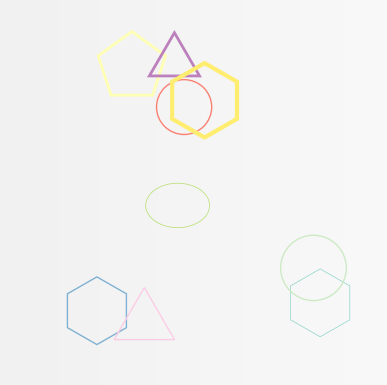[{"shape": "hexagon", "thickness": 0.5, "radius": 0.44, "center": [0.826, 0.213]}, {"shape": "pentagon", "thickness": 2, "radius": 0.46, "center": [0.34, 0.827]}, {"shape": "circle", "thickness": 1, "radius": 0.36, "center": [0.475, 0.722]}, {"shape": "hexagon", "thickness": 1, "radius": 0.44, "center": [0.25, 0.193]}, {"shape": "oval", "thickness": 0.5, "radius": 0.41, "center": [0.459, 0.466]}, {"shape": "triangle", "thickness": 1, "radius": 0.45, "center": [0.372, 0.163]}, {"shape": "triangle", "thickness": 2, "radius": 0.37, "center": [0.45, 0.84]}, {"shape": "circle", "thickness": 1, "radius": 0.42, "center": [0.809, 0.304]}, {"shape": "hexagon", "thickness": 3, "radius": 0.48, "center": [0.528, 0.739]}]